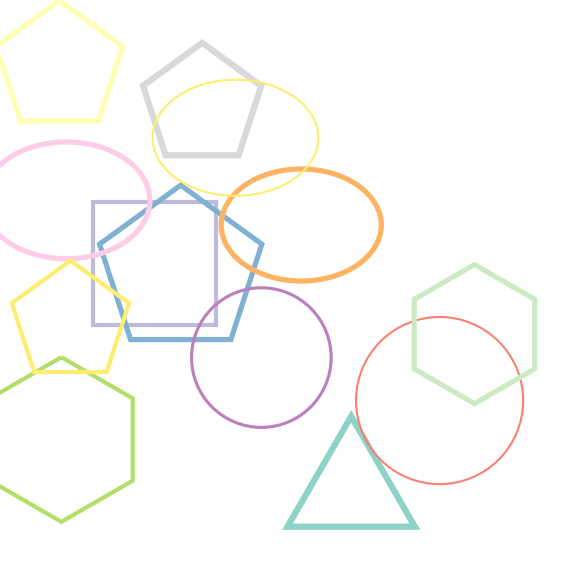[{"shape": "triangle", "thickness": 3, "radius": 0.64, "center": [0.608, 0.151]}, {"shape": "pentagon", "thickness": 2.5, "radius": 0.58, "center": [0.103, 0.883]}, {"shape": "square", "thickness": 2, "radius": 0.53, "center": [0.268, 0.543]}, {"shape": "circle", "thickness": 1, "radius": 0.72, "center": [0.761, 0.306]}, {"shape": "pentagon", "thickness": 2.5, "radius": 0.74, "center": [0.313, 0.531]}, {"shape": "oval", "thickness": 2.5, "radius": 0.69, "center": [0.522, 0.61]}, {"shape": "hexagon", "thickness": 2, "radius": 0.71, "center": [0.106, 0.238]}, {"shape": "oval", "thickness": 2.5, "radius": 0.72, "center": [0.115, 0.652]}, {"shape": "pentagon", "thickness": 3, "radius": 0.54, "center": [0.35, 0.817]}, {"shape": "circle", "thickness": 1.5, "radius": 0.6, "center": [0.453, 0.38]}, {"shape": "hexagon", "thickness": 2.5, "radius": 0.6, "center": [0.822, 0.421]}, {"shape": "oval", "thickness": 1, "radius": 0.72, "center": [0.408, 0.761]}, {"shape": "pentagon", "thickness": 2, "radius": 0.53, "center": [0.122, 0.441]}]